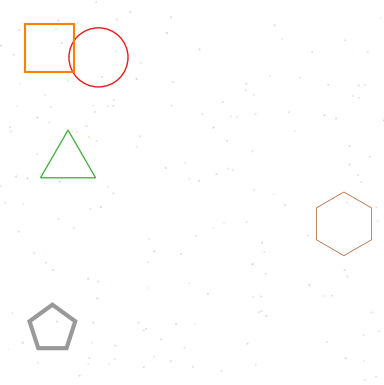[{"shape": "circle", "thickness": 1, "radius": 0.38, "center": [0.256, 0.851]}, {"shape": "triangle", "thickness": 1, "radius": 0.41, "center": [0.177, 0.58]}, {"shape": "square", "thickness": 1.5, "radius": 0.31, "center": [0.128, 0.875]}, {"shape": "hexagon", "thickness": 0.5, "radius": 0.41, "center": [0.893, 0.419]}, {"shape": "pentagon", "thickness": 3, "radius": 0.31, "center": [0.136, 0.146]}]